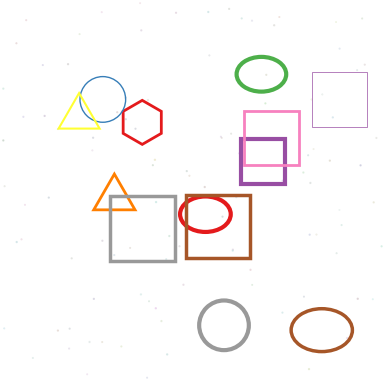[{"shape": "hexagon", "thickness": 2, "radius": 0.29, "center": [0.369, 0.682]}, {"shape": "oval", "thickness": 3, "radius": 0.33, "center": [0.534, 0.444]}, {"shape": "circle", "thickness": 1, "radius": 0.3, "center": [0.267, 0.742]}, {"shape": "oval", "thickness": 3, "radius": 0.32, "center": [0.679, 0.807]}, {"shape": "square", "thickness": 3, "radius": 0.29, "center": [0.683, 0.581]}, {"shape": "square", "thickness": 0.5, "radius": 0.36, "center": [0.881, 0.743]}, {"shape": "triangle", "thickness": 2, "radius": 0.31, "center": [0.297, 0.486]}, {"shape": "triangle", "thickness": 1.5, "radius": 0.31, "center": [0.205, 0.697]}, {"shape": "oval", "thickness": 2.5, "radius": 0.4, "center": [0.836, 0.142]}, {"shape": "square", "thickness": 2.5, "radius": 0.41, "center": [0.566, 0.412]}, {"shape": "square", "thickness": 2, "radius": 0.36, "center": [0.706, 0.641]}, {"shape": "square", "thickness": 2.5, "radius": 0.42, "center": [0.371, 0.406]}, {"shape": "circle", "thickness": 3, "radius": 0.32, "center": [0.582, 0.155]}]